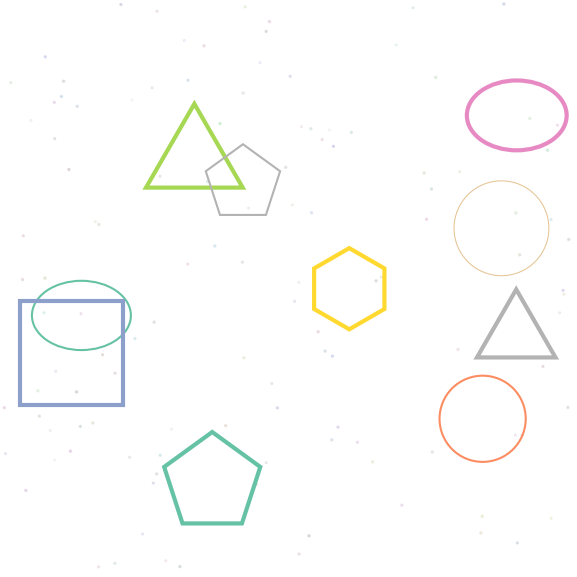[{"shape": "pentagon", "thickness": 2, "radius": 0.44, "center": [0.367, 0.164]}, {"shape": "oval", "thickness": 1, "radius": 0.43, "center": [0.141, 0.453]}, {"shape": "circle", "thickness": 1, "radius": 0.37, "center": [0.836, 0.274]}, {"shape": "square", "thickness": 2, "radius": 0.45, "center": [0.124, 0.388]}, {"shape": "oval", "thickness": 2, "radius": 0.43, "center": [0.895, 0.799]}, {"shape": "triangle", "thickness": 2, "radius": 0.48, "center": [0.337, 0.723]}, {"shape": "hexagon", "thickness": 2, "radius": 0.35, "center": [0.605, 0.499]}, {"shape": "circle", "thickness": 0.5, "radius": 0.41, "center": [0.868, 0.604]}, {"shape": "triangle", "thickness": 2, "radius": 0.39, "center": [0.894, 0.419]}, {"shape": "pentagon", "thickness": 1, "radius": 0.34, "center": [0.421, 0.682]}]